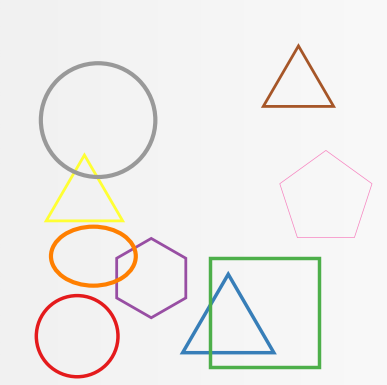[{"shape": "circle", "thickness": 2.5, "radius": 0.53, "center": [0.199, 0.127]}, {"shape": "triangle", "thickness": 2.5, "radius": 0.68, "center": [0.589, 0.152]}, {"shape": "square", "thickness": 2.5, "radius": 0.7, "center": [0.683, 0.189]}, {"shape": "hexagon", "thickness": 2, "radius": 0.51, "center": [0.39, 0.278]}, {"shape": "oval", "thickness": 3, "radius": 0.55, "center": [0.241, 0.335]}, {"shape": "triangle", "thickness": 2, "radius": 0.57, "center": [0.218, 0.483]}, {"shape": "triangle", "thickness": 2, "radius": 0.52, "center": [0.77, 0.776]}, {"shape": "pentagon", "thickness": 0.5, "radius": 0.63, "center": [0.841, 0.484]}, {"shape": "circle", "thickness": 3, "radius": 0.74, "center": [0.253, 0.688]}]